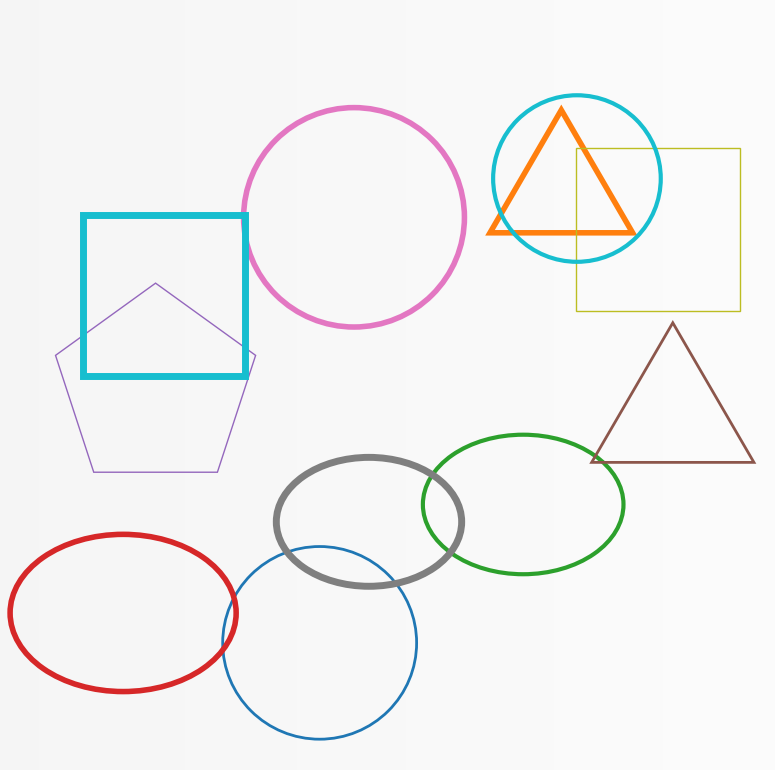[{"shape": "circle", "thickness": 1, "radius": 0.63, "center": [0.412, 0.165]}, {"shape": "triangle", "thickness": 2, "radius": 0.53, "center": [0.724, 0.751]}, {"shape": "oval", "thickness": 1.5, "radius": 0.65, "center": [0.675, 0.345]}, {"shape": "oval", "thickness": 2, "radius": 0.73, "center": [0.159, 0.204]}, {"shape": "pentagon", "thickness": 0.5, "radius": 0.68, "center": [0.201, 0.497]}, {"shape": "triangle", "thickness": 1, "radius": 0.6, "center": [0.868, 0.46]}, {"shape": "circle", "thickness": 2, "radius": 0.71, "center": [0.457, 0.718]}, {"shape": "oval", "thickness": 2.5, "radius": 0.6, "center": [0.476, 0.322]}, {"shape": "square", "thickness": 0.5, "radius": 0.53, "center": [0.849, 0.702]}, {"shape": "square", "thickness": 2.5, "radius": 0.52, "center": [0.212, 0.616]}, {"shape": "circle", "thickness": 1.5, "radius": 0.54, "center": [0.744, 0.768]}]